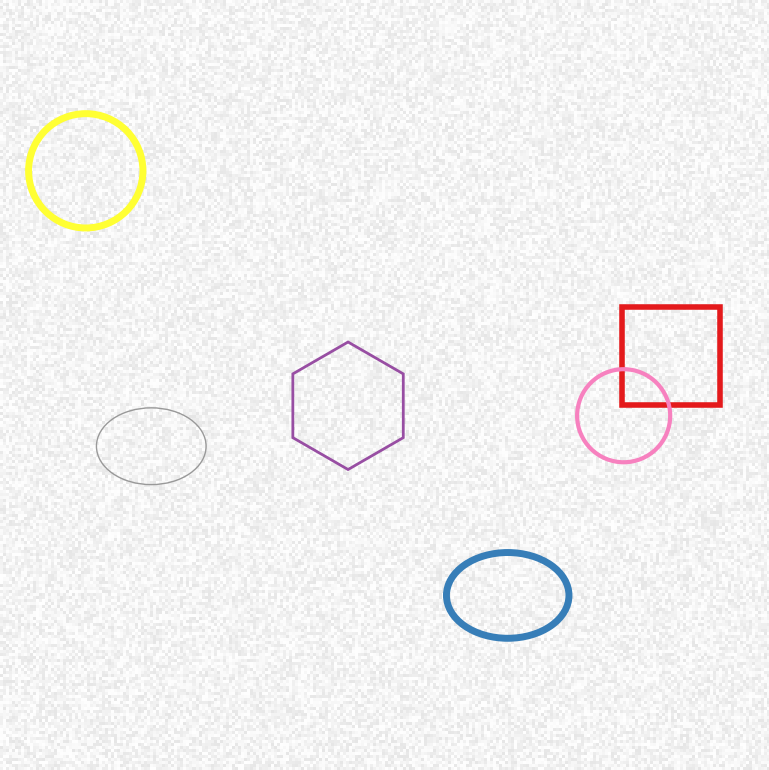[{"shape": "square", "thickness": 2, "radius": 0.32, "center": [0.872, 0.538]}, {"shape": "oval", "thickness": 2.5, "radius": 0.4, "center": [0.659, 0.227]}, {"shape": "hexagon", "thickness": 1, "radius": 0.41, "center": [0.452, 0.473]}, {"shape": "circle", "thickness": 2.5, "radius": 0.37, "center": [0.111, 0.778]}, {"shape": "circle", "thickness": 1.5, "radius": 0.3, "center": [0.81, 0.46]}, {"shape": "oval", "thickness": 0.5, "radius": 0.36, "center": [0.196, 0.42]}]